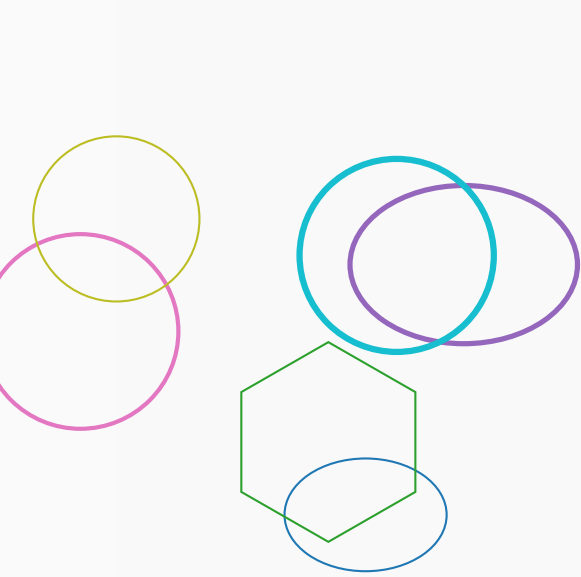[{"shape": "oval", "thickness": 1, "radius": 0.7, "center": [0.629, 0.108]}, {"shape": "hexagon", "thickness": 1, "radius": 0.86, "center": [0.565, 0.234]}, {"shape": "oval", "thickness": 2.5, "radius": 0.98, "center": [0.798, 0.541]}, {"shape": "circle", "thickness": 2, "radius": 0.84, "center": [0.138, 0.425]}, {"shape": "circle", "thickness": 1, "radius": 0.71, "center": [0.2, 0.62]}, {"shape": "circle", "thickness": 3, "radius": 0.84, "center": [0.682, 0.557]}]